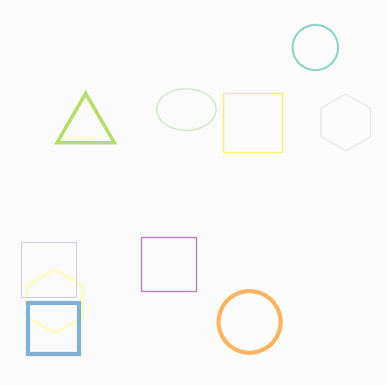[{"shape": "circle", "thickness": 1.5, "radius": 0.29, "center": [0.814, 0.877]}, {"shape": "hexagon", "thickness": 1.5, "radius": 0.41, "center": [0.142, 0.218]}, {"shape": "square", "thickness": 0.5, "radius": 0.35, "center": [0.124, 0.299]}, {"shape": "square", "thickness": 3, "radius": 0.33, "center": [0.138, 0.147]}, {"shape": "circle", "thickness": 3, "radius": 0.4, "center": [0.644, 0.164]}, {"shape": "triangle", "thickness": 2.5, "radius": 0.43, "center": [0.221, 0.672]}, {"shape": "hexagon", "thickness": 0.5, "radius": 0.37, "center": [0.892, 0.682]}, {"shape": "square", "thickness": 1, "radius": 0.35, "center": [0.435, 0.314]}, {"shape": "oval", "thickness": 1, "radius": 0.38, "center": [0.481, 0.715]}, {"shape": "square", "thickness": 1, "radius": 0.38, "center": [0.653, 0.682]}]